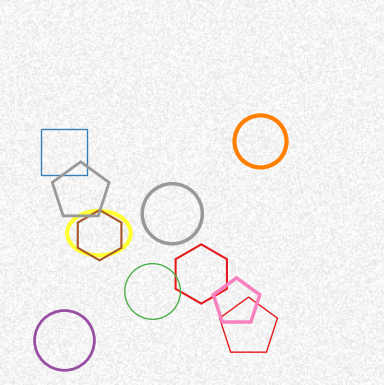[{"shape": "pentagon", "thickness": 1, "radius": 0.4, "center": [0.646, 0.149]}, {"shape": "hexagon", "thickness": 1.5, "radius": 0.38, "center": [0.523, 0.288]}, {"shape": "square", "thickness": 1, "radius": 0.3, "center": [0.166, 0.606]}, {"shape": "circle", "thickness": 1, "radius": 0.36, "center": [0.396, 0.243]}, {"shape": "circle", "thickness": 2, "radius": 0.39, "center": [0.167, 0.116]}, {"shape": "circle", "thickness": 3, "radius": 0.34, "center": [0.677, 0.633]}, {"shape": "oval", "thickness": 3, "radius": 0.41, "center": [0.257, 0.394]}, {"shape": "hexagon", "thickness": 1.5, "radius": 0.33, "center": [0.259, 0.389]}, {"shape": "pentagon", "thickness": 2.5, "radius": 0.32, "center": [0.614, 0.215]}, {"shape": "circle", "thickness": 2.5, "radius": 0.39, "center": [0.447, 0.445]}, {"shape": "pentagon", "thickness": 2, "radius": 0.39, "center": [0.21, 0.502]}]